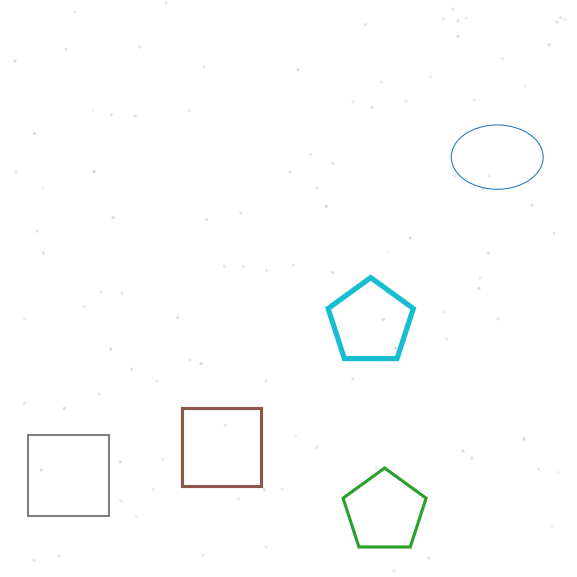[{"shape": "oval", "thickness": 0.5, "radius": 0.4, "center": [0.861, 0.727]}, {"shape": "pentagon", "thickness": 1.5, "radius": 0.38, "center": [0.666, 0.113]}, {"shape": "square", "thickness": 1.5, "radius": 0.34, "center": [0.384, 0.225]}, {"shape": "square", "thickness": 1, "radius": 0.35, "center": [0.118, 0.176]}, {"shape": "pentagon", "thickness": 2.5, "radius": 0.39, "center": [0.642, 0.441]}]